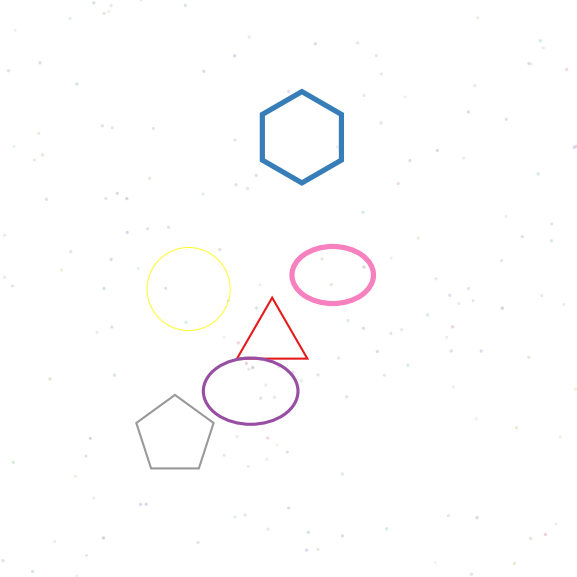[{"shape": "triangle", "thickness": 1, "radius": 0.35, "center": [0.471, 0.413]}, {"shape": "hexagon", "thickness": 2.5, "radius": 0.4, "center": [0.523, 0.761]}, {"shape": "oval", "thickness": 1.5, "radius": 0.41, "center": [0.434, 0.322]}, {"shape": "circle", "thickness": 0.5, "radius": 0.36, "center": [0.327, 0.499]}, {"shape": "oval", "thickness": 2.5, "radius": 0.35, "center": [0.576, 0.523]}, {"shape": "pentagon", "thickness": 1, "radius": 0.35, "center": [0.303, 0.245]}]